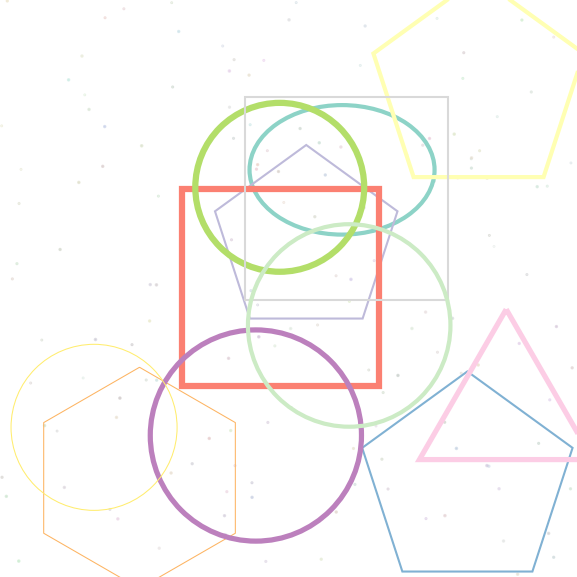[{"shape": "oval", "thickness": 2, "radius": 0.8, "center": [0.592, 0.705]}, {"shape": "pentagon", "thickness": 2, "radius": 0.96, "center": [0.829, 0.847]}, {"shape": "pentagon", "thickness": 1, "radius": 0.83, "center": [0.53, 0.582]}, {"shape": "square", "thickness": 3, "radius": 0.85, "center": [0.486, 0.502]}, {"shape": "pentagon", "thickness": 1, "radius": 0.96, "center": [0.809, 0.164]}, {"shape": "hexagon", "thickness": 0.5, "radius": 0.96, "center": [0.242, 0.172]}, {"shape": "circle", "thickness": 3, "radius": 0.73, "center": [0.484, 0.675]}, {"shape": "triangle", "thickness": 2.5, "radius": 0.87, "center": [0.877, 0.29]}, {"shape": "square", "thickness": 1, "radius": 0.88, "center": [0.6, 0.655]}, {"shape": "circle", "thickness": 2.5, "radius": 0.91, "center": [0.443, 0.245]}, {"shape": "circle", "thickness": 2, "radius": 0.88, "center": [0.605, 0.436]}, {"shape": "circle", "thickness": 0.5, "radius": 0.72, "center": [0.163, 0.259]}]